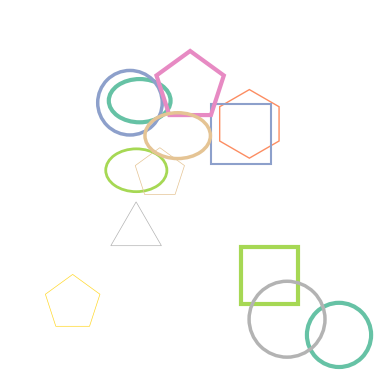[{"shape": "circle", "thickness": 3, "radius": 0.42, "center": [0.881, 0.13]}, {"shape": "oval", "thickness": 3, "radius": 0.4, "center": [0.363, 0.738]}, {"shape": "hexagon", "thickness": 1, "radius": 0.45, "center": [0.648, 0.678]}, {"shape": "square", "thickness": 1.5, "radius": 0.39, "center": [0.625, 0.652]}, {"shape": "circle", "thickness": 2.5, "radius": 0.42, "center": [0.338, 0.733]}, {"shape": "pentagon", "thickness": 3, "radius": 0.46, "center": [0.494, 0.776]}, {"shape": "oval", "thickness": 2, "radius": 0.4, "center": [0.354, 0.558]}, {"shape": "square", "thickness": 3, "radius": 0.37, "center": [0.7, 0.285]}, {"shape": "pentagon", "thickness": 0.5, "radius": 0.37, "center": [0.189, 0.213]}, {"shape": "oval", "thickness": 2.5, "radius": 0.43, "center": [0.462, 0.648]}, {"shape": "pentagon", "thickness": 0.5, "radius": 0.34, "center": [0.415, 0.549]}, {"shape": "triangle", "thickness": 0.5, "radius": 0.38, "center": [0.354, 0.4]}, {"shape": "circle", "thickness": 2.5, "radius": 0.49, "center": [0.746, 0.171]}]